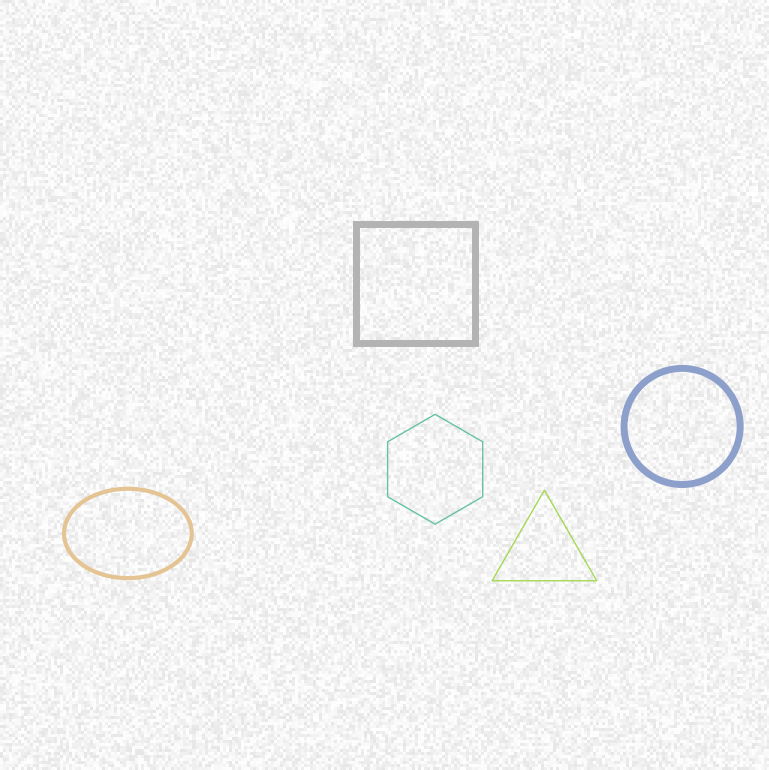[{"shape": "hexagon", "thickness": 0.5, "radius": 0.36, "center": [0.565, 0.391]}, {"shape": "circle", "thickness": 2.5, "radius": 0.38, "center": [0.886, 0.446]}, {"shape": "triangle", "thickness": 0.5, "radius": 0.39, "center": [0.707, 0.285]}, {"shape": "oval", "thickness": 1.5, "radius": 0.41, "center": [0.166, 0.307]}, {"shape": "square", "thickness": 2.5, "radius": 0.39, "center": [0.539, 0.632]}]